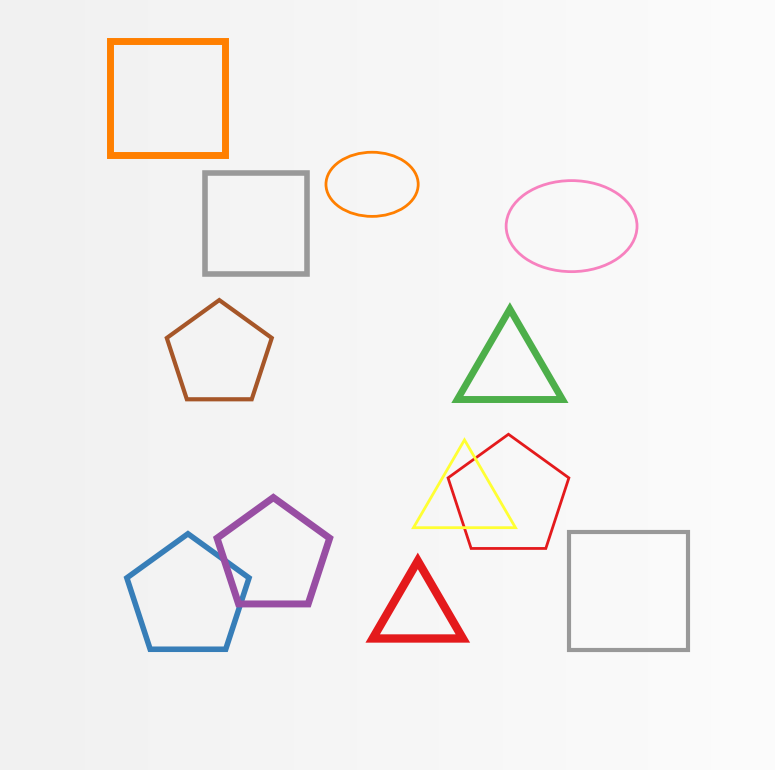[{"shape": "pentagon", "thickness": 1, "radius": 0.41, "center": [0.656, 0.354]}, {"shape": "triangle", "thickness": 3, "radius": 0.34, "center": [0.539, 0.204]}, {"shape": "pentagon", "thickness": 2, "radius": 0.41, "center": [0.243, 0.224]}, {"shape": "triangle", "thickness": 2.5, "radius": 0.39, "center": [0.658, 0.52]}, {"shape": "pentagon", "thickness": 2.5, "radius": 0.38, "center": [0.353, 0.277]}, {"shape": "oval", "thickness": 1, "radius": 0.3, "center": [0.48, 0.761]}, {"shape": "square", "thickness": 2.5, "radius": 0.37, "center": [0.216, 0.872]}, {"shape": "triangle", "thickness": 1, "radius": 0.38, "center": [0.599, 0.353]}, {"shape": "pentagon", "thickness": 1.5, "radius": 0.36, "center": [0.283, 0.539]}, {"shape": "oval", "thickness": 1, "radius": 0.42, "center": [0.738, 0.706]}, {"shape": "square", "thickness": 2, "radius": 0.33, "center": [0.33, 0.71]}, {"shape": "square", "thickness": 1.5, "radius": 0.38, "center": [0.811, 0.232]}]